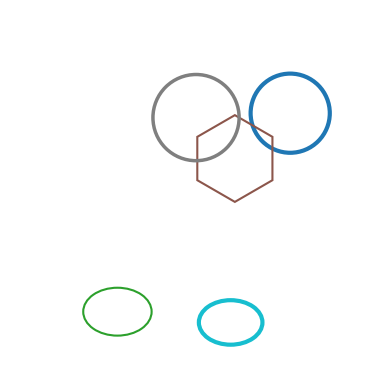[{"shape": "circle", "thickness": 3, "radius": 0.51, "center": [0.754, 0.706]}, {"shape": "oval", "thickness": 1.5, "radius": 0.44, "center": [0.305, 0.19]}, {"shape": "hexagon", "thickness": 1.5, "radius": 0.56, "center": [0.61, 0.588]}, {"shape": "circle", "thickness": 2.5, "radius": 0.56, "center": [0.509, 0.695]}, {"shape": "oval", "thickness": 3, "radius": 0.41, "center": [0.599, 0.162]}]